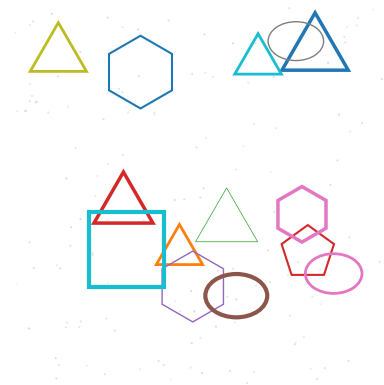[{"shape": "hexagon", "thickness": 1.5, "radius": 0.47, "center": [0.365, 0.813]}, {"shape": "triangle", "thickness": 2.5, "radius": 0.5, "center": [0.818, 0.867]}, {"shape": "triangle", "thickness": 2, "radius": 0.35, "center": [0.466, 0.347]}, {"shape": "triangle", "thickness": 0.5, "radius": 0.47, "center": [0.589, 0.419]}, {"shape": "pentagon", "thickness": 1.5, "radius": 0.36, "center": [0.799, 0.344]}, {"shape": "triangle", "thickness": 2.5, "radius": 0.44, "center": [0.321, 0.465]}, {"shape": "hexagon", "thickness": 1, "radius": 0.46, "center": [0.501, 0.256]}, {"shape": "oval", "thickness": 3, "radius": 0.4, "center": [0.614, 0.232]}, {"shape": "oval", "thickness": 2, "radius": 0.37, "center": [0.867, 0.289]}, {"shape": "hexagon", "thickness": 2.5, "radius": 0.36, "center": [0.784, 0.443]}, {"shape": "oval", "thickness": 1, "radius": 0.36, "center": [0.769, 0.893]}, {"shape": "triangle", "thickness": 2, "radius": 0.42, "center": [0.152, 0.857]}, {"shape": "triangle", "thickness": 2, "radius": 0.35, "center": [0.67, 0.842]}, {"shape": "square", "thickness": 3, "radius": 0.49, "center": [0.328, 0.352]}]